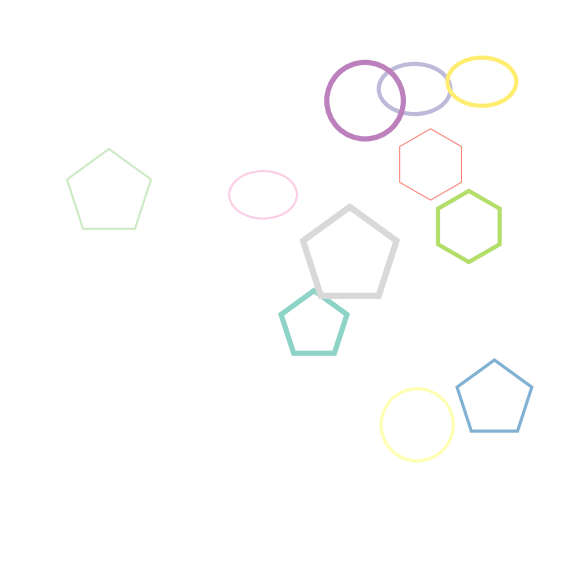[{"shape": "pentagon", "thickness": 2.5, "radius": 0.3, "center": [0.544, 0.436]}, {"shape": "circle", "thickness": 1.5, "radius": 0.31, "center": [0.722, 0.263]}, {"shape": "oval", "thickness": 2, "radius": 0.31, "center": [0.718, 0.845]}, {"shape": "hexagon", "thickness": 0.5, "radius": 0.31, "center": [0.746, 0.714]}, {"shape": "pentagon", "thickness": 1.5, "radius": 0.34, "center": [0.856, 0.308]}, {"shape": "hexagon", "thickness": 2, "radius": 0.31, "center": [0.812, 0.607]}, {"shape": "oval", "thickness": 1, "radius": 0.29, "center": [0.456, 0.662]}, {"shape": "pentagon", "thickness": 3, "radius": 0.43, "center": [0.606, 0.556]}, {"shape": "circle", "thickness": 2.5, "radius": 0.33, "center": [0.632, 0.825]}, {"shape": "pentagon", "thickness": 1, "radius": 0.38, "center": [0.189, 0.665]}, {"shape": "oval", "thickness": 2, "radius": 0.3, "center": [0.834, 0.858]}]